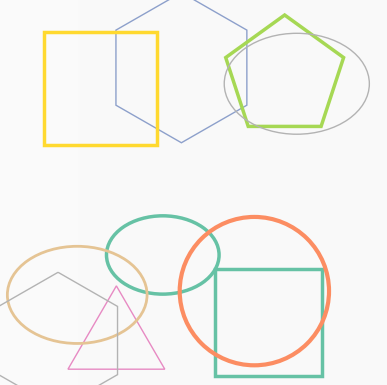[{"shape": "oval", "thickness": 2.5, "radius": 0.73, "center": [0.42, 0.338]}, {"shape": "square", "thickness": 2.5, "radius": 0.69, "center": [0.694, 0.163]}, {"shape": "circle", "thickness": 3, "radius": 0.96, "center": [0.656, 0.244]}, {"shape": "hexagon", "thickness": 1, "radius": 0.98, "center": [0.468, 0.824]}, {"shape": "triangle", "thickness": 1, "radius": 0.72, "center": [0.3, 0.113]}, {"shape": "pentagon", "thickness": 2.5, "radius": 0.8, "center": [0.735, 0.801]}, {"shape": "square", "thickness": 2.5, "radius": 0.73, "center": [0.259, 0.77]}, {"shape": "oval", "thickness": 2, "radius": 0.9, "center": [0.199, 0.234]}, {"shape": "oval", "thickness": 1, "radius": 0.94, "center": [0.766, 0.782]}, {"shape": "hexagon", "thickness": 1, "radius": 0.89, "center": [0.15, 0.116]}]